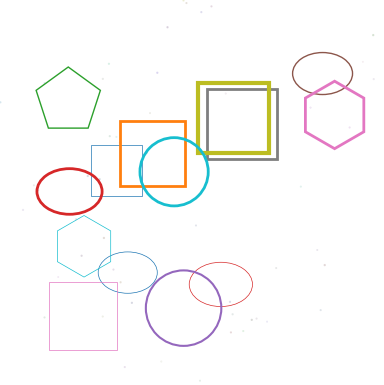[{"shape": "oval", "thickness": 0.5, "radius": 0.38, "center": [0.332, 0.292]}, {"shape": "square", "thickness": 0.5, "radius": 0.33, "center": [0.302, 0.557]}, {"shape": "square", "thickness": 2, "radius": 0.42, "center": [0.396, 0.602]}, {"shape": "pentagon", "thickness": 1, "radius": 0.44, "center": [0.177, 0.738]}, {"shape": "oval", "thickness": 0.5, "radius": 0.41, "center": [0.574, 0.261]}, {"shape": "oval", "thickness": 2, "radius": 0.42, "center": [0.181, 0.503]}, {"shape": "circle", "thickness": 1.5, "radius": 0.49, "center": [0.477, 0.2]}, {"shape": "oval", "thickness": 1, "radius": 0.39, "center": [0.838, 0.809]}, {"shape": "hexagon", "thickness": 2, "radius": 0.44, "center": [0.869, 0.701]}, {"shape": "square", "thickness": 0.5, "radius": 0.44, "center": [0.216, 0.179]}, {"shape": "square", "thickness": 2, "radius": 0.46, "center": [0.629, 0.678]}, {"shape": "square", "thickness": 3, "radius": 0.46, "center": [0.607, 0.694]}, {"shape": "hexagon", "thickness": 0.5, "radius": 0.4, "center": [0.218, 0.36]}, {"shape": "circle", "thickness": 2, "radius": 0.44, "center": [0.452, 0.554]}]